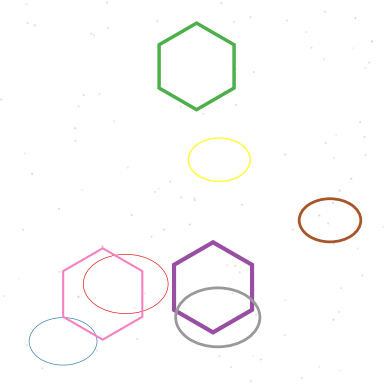[{"shape": "oval", "thickness": 0.5, "radius": 0.55, "center": [0.326, 0.262]}, {"shape": "oval", "thickness": 0.5, "radius": 0.44, "center": [0.164, 0.113]}, {"shape": "hexagon", "thickness": 2.5, "radius": 0.56, "center": [0.511, 0.828]}, {"shape": "hexagon", "thickness": 3, "radius": 0.59, "center": [0.553, 0.254]}, {"shape": "oval", "thickness": 1, "radius": 0.4, "center": [0.57, 0.585]}, {"shape": "oval", "thickness": 2, "radius": 0.4, "center": [0.857, 0.428]}, {"shape": "hexagon", "thickness": 1.5, "radius": 0.59, "center": [0.267, 0.236]}, {"shape": "oval", "thickness": 2, "radius": 0.55, "center": [0.566, 0.176]}]